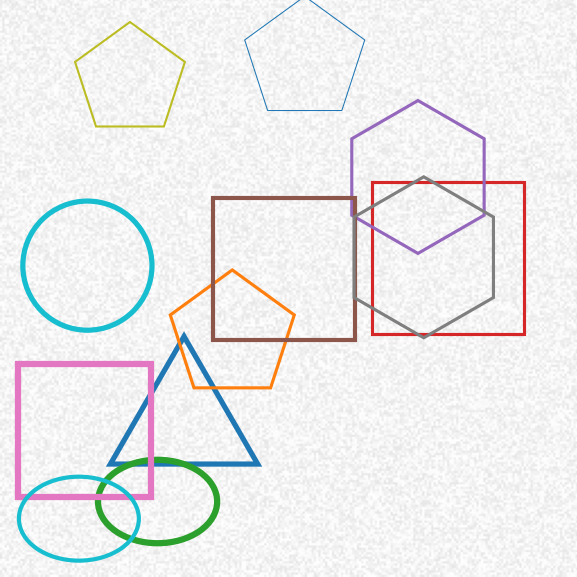[{"shape": "triangle", "thickness": 2.5, "radius": 0.74, "center": [0.319, 0.269]}, {"shape": "pentagon", "thickness": 0.5, "radius": 0.55, "center": [0.528, 0.896]}, {"shape": "pentagon", "thickness": 1.5, "radius": 0.56, "center": [0.402, 0.419]}, {"shape": "oval", "thickness": 3, "radius": 0.52, "center": [0.273, 0.131]}, {"shape": "square", "thickness": 1.5, "radius": 0.66, "center": [0.776, 0.553]}, {"shape": "hexagon", "thickness": 1.5, "radius": 0.66, "center": [0.724, 0.693]}, {"shape": "square", "thickness": 2, "radius": 0.62, "center": [0.491, 0.533]}, {"shape": "square", "thickness": 3, "radius": 0.58, "center": [0.146, 0.254]}, {"shape": "hexagon", "thickness": 1.5, "radius": 0.7, "center": [0.734, 0.554]}, {"shape": "pentagon", "thickness": 1, "radius": 0.5, "center": [0.225, 0.861]}, {"shape": "circle", "thickness": 2.5, "radius": 0.56, "center": [0.151, 0.539]}, {"shape": "oval", "thickness": 2, "radius": 0.52, "center": [0.137, 0.101]}]